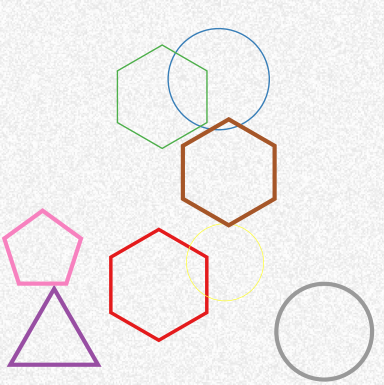[{"shape": "hexagon", "thickness": 2.5, "radius": 0.72, "center": [0.413, 0.26]}, {"shape": "circle", "thickness": 1, "radius": 0.66, "center": [0.568, 0.794]}, {"shape": "hexagon", "thickness": 1, "radius": 0.67, "center": [0.421, 0.749]}, {"shape": "triangle", "thickness": 3, "radius": 0.66, "center": [0.141, 0.118]}, {"shape": "circle", "thickness": 0.5, "radius": 0.5, "center": [0.584, 0.319]}, {"shape": "hexagon", "thickness": 3, "radius": 0.69, "center": [0.594, 0.552]}, {"shape": "pentagon", "thickness": 3, "radius": 0.52, "center": [0.111, 0.348]}, {"shape": "circle", "thickness": 3, "radius": 0.62, "center": [0.842, 0.138]}]